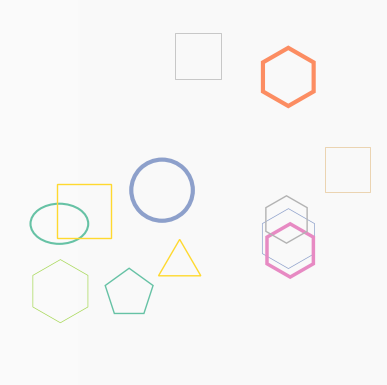[{"shape": "pentagon", "thickness": 1, "radius": 0.32, "center": [0.333, 0.238]}, {"shape": "oval", "thickness": 1.5, "radius": 0.37, "center": [0.153, 0.419]}, {"shape": "hexagon", "thickness": 3, "radius": 0.38, "center": [0.744, 0.8]}, {"shape": "hexagon", "thickness": 0.5, "radius": 0.39, "center": [0.744, 0.38]}, {"shape": "circle", "thickness": 3, "radius": 0.4, "center": [0.418, 0.506]}, {"shape": "hexagon", "thickness": 2.5, "radius": 0.35, "center": [0.749, 0.349]}, {"shape": "hexagon", "thickness": 0.5, "radius": 0.41, "center": [0.156, 0.244]}, {"shape": "square", "thickness": 1, "radius": 0.35, "center": [0.217, 0.451]}, {"shape": "triangle", "thickness": 1, "radius": 0.32, "center": [0.464, 0.315]}, {"shape": "square", "thickness": 0.5, "radius": 0.29, "center": [0.897, 0.559]}, {"shape": "square", "thickness": 0.5, "radius": 0.3, "center": [0.51, 0.855]}, {"shape": "hexagon", "thickness": 1, "radius": 0.31, "center": [0.739, 0.43]}]